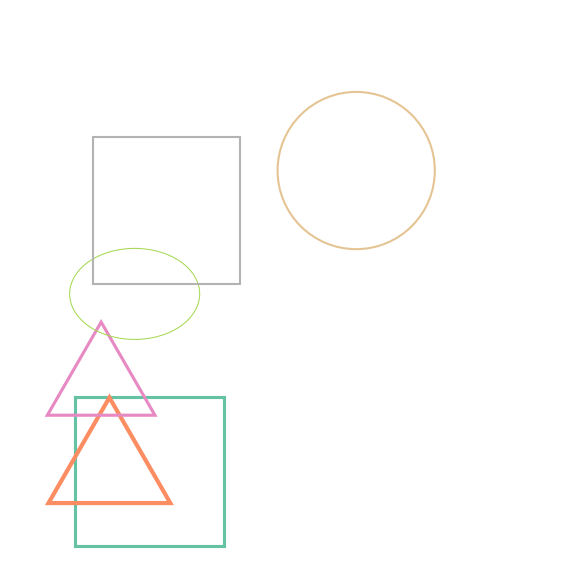[{"shape": "square", "thickness": 1.5, "radius": 0.65, "center": [0.259, 0.183]}, {"shape": "triangle", "thickness": 2, "radius": 0.61, "center": [0.189, 0.189]}, {"shape": "triangle", "thickness": 1.5, "radius": 0.54, "center": [0.175, 0.334]}, {"shape": "oval", "thickness": 0.5, "radius": 0.56, "center": [0.233, 0.49]}, {"shape": "circle", "thickness": 1, "radius": 0.68, "center": [0.617, 0.704]}, {"shape": "square", "thickness": 1, "radius": 0.64, "center": [0.289, 0.635]}]